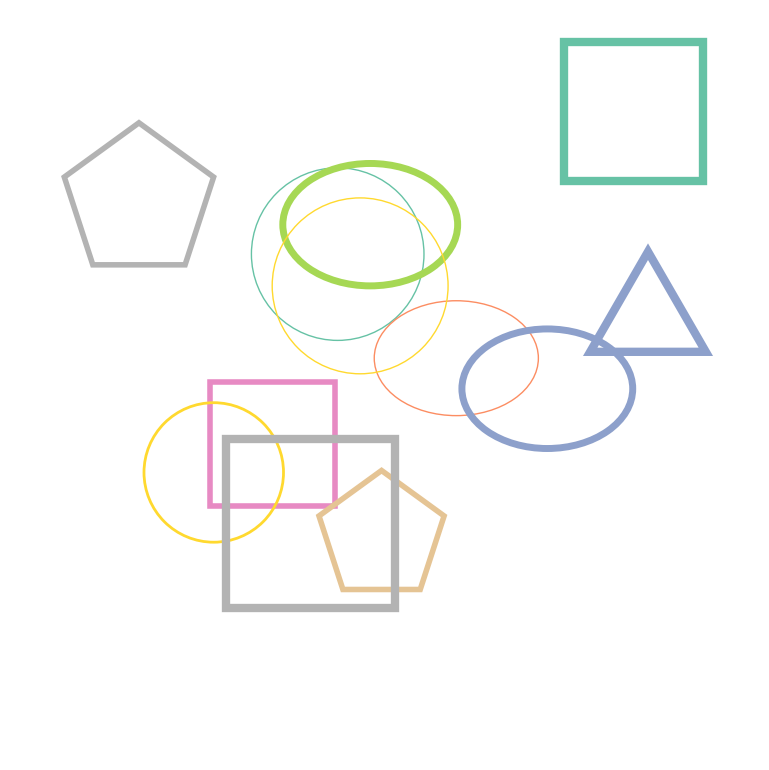[{"shape": "square", "thickness": 3, "radius": 0.45, "center": [0.823, 0.855]}, {"shape": "circle", "thickness": 0.5, "radius": 0.56, "center": [0.439, 0.67]}, {"shape": "oval", "thickness": 0.5, "radius": 0.53, "center": [0.593, 0.535]}, {"shape": "oval", "thickness": 2.5, "radius": 0.55, "center": [0.711, 0.495]}, {"shape": "triangle", "thickness": 3, "radius": 0.43, "center": [0.842, 0.586]}, {"shape": "square", "thickness": 2, "radius": 0.41, "center": [0.354, 0.423]}, {"shape": "oval", "thickness": 2.5, "radius": 0.57, "center": [0.481, 0.708]}, {"shape": "circle", "thickness": 0.5, "radius": 0.57, "center": [0.468, 0.629]}, {"shape": "circle", "thickness": 1, "radius": 0.45, "center": [0.278, 0.386]}, {"shape": "pentagon", "thickness": 2, "radius": 0.43, "center": [0.496, 0.304]}, {"shape": "pentagon", "thickness": 2, "radius": 0.51, "center": [0.18, 0.739]}, {"shape": "square", "thickness": 3, "radius": 0.55, "center": [0.403, 0.32]}]